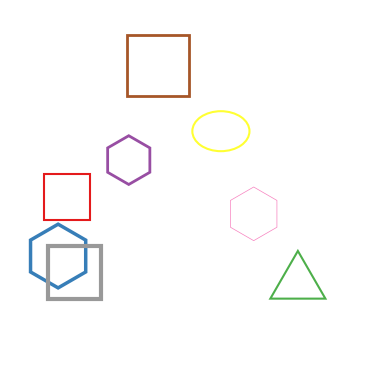[{"shape": "square", "thickness": 1.5, "radius": 0.3, "center": [0.175, 0.489]}, {"shape": "hexagon", "thickness": 2.5, "radius": 0.41, "center": [0.151, 0.335]}, {"shape": "triangle", "thickness": 1.5, "radius": 0.41, "center": [0.774, 0.266]}, {"shape": "hexagon", "thickness": 2, "radius": 0.32, "center": [0.334, 0.584]}, {"shape": "oval", "thickness": 1.5, "radius": 0.37, "center": [0.574, 0.659]}, {"shape": "square", "thickness": 2, "radius": 0.4, "center": [0.41, 0.83]}, {"shape": "hexagon", "thickness": 0.5, "radius": 0.35, "center": [0.659, 0.445]}, {"shape": "square", "thickness": 3, "radius": 0.34, "center": [0.193, 0.293]}]